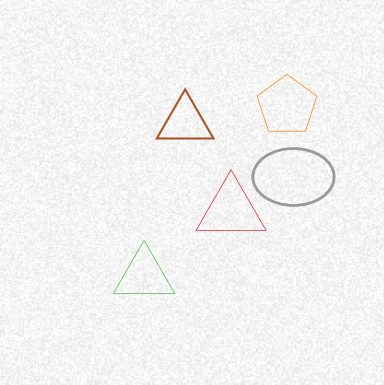[{"shape": "triangle", "thickness": 0.5, "radius": 0.53, "center": [0.6, 0.454]}, {"shape": "triangle", "thickness": 0.5, "radius": 0.46, "center": [0.374, 0.284]}, {"shape": "pentagon", "thickness": 0.5, "radius": 0.41, "center": [0.745, 0.725]}, {"shape": "triangle", "thickness": 1.5, "radius": 0.43, "center": [0.481, 0.683]}, {"shape": "oval", "thickness": 2, "radius": 0.53, "center": [0.762, 0.54]}]